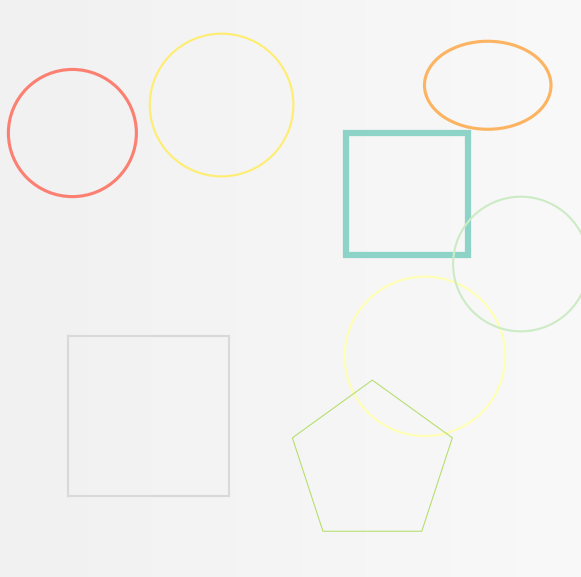[{"shape": "square", "thickness": 3, "radius": 0.53, "center": [0.7, 0.663]}, {"shape": "circle", "thickness": 1, "radius": 0.69, "center": [0.731, 0.382]}, {"shape": "circle", "thickness": 1.5, "radius": 0.55, "center": [0.125, 0.769]}, {"shape": "oval", "thickness": 1.5, "radius": 0.54, "center": [0.839, 0.851]}, {"shape": "pentagon", "thickness": 0.5, "radius": 0.72, "center": [0.641, 0.196]}, {"shape": "square", "thickness": 1, "radius": 0.69, "center": [0.255, 0.279]}, {"shape": "circle", "thickness": 1, "radius": 0.58, "center": [0.896, 0.542]}, {"shape": "circle", "thickness": 1, "radius": 0.62, "center": [0.381, 0.817]}]